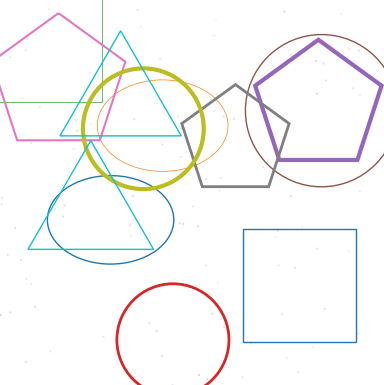[{"shape": "square", "thickness": 1, "radius": 0.73, "center": [0.777, 0.258]}, {"shape": "oval", "thickness": 1, "radius": 0.82, "center": [0.287, 0.429]}, {"shape": "oval", "thickness": 0.5, "radius": 0.85, "center": [0.422, 0.674]}, {"shape": "square", "thickness": 0.5, "radius": 0.69, "center": [0.129, 0.872]}, {"shape": "circle", "thickness": 2, "radius": 0.73, "center": [0.449, 0.117]}, {"shape": "pentagon", "thickness": 3, "radius": 0.86, "center": [0.827, 0.724]}, {"shape": "circle", "thickness": 1, "radius": 0.99, "center": [0.835, 0.712]}, {"shape": "pentagon", "thickness": 1.5, "radius": 0.91, "center": [0.152, 0.783]}, {"shape": "pentagon", "thickness": 2, "radius": 0.73, "center": [0.612, 0.634]}, {"shape": "circle", "thickness": 3, "radius": 0.78, "center": [0.372, 0.666]}, {"shape": "triangle", "thickness": 1, "radius": 0.91, "center": [0.313, 0.738]}, {"shape": "triangle", "thickness": 1, "radius": 0.94, "center": [0.236, 0.447]}]